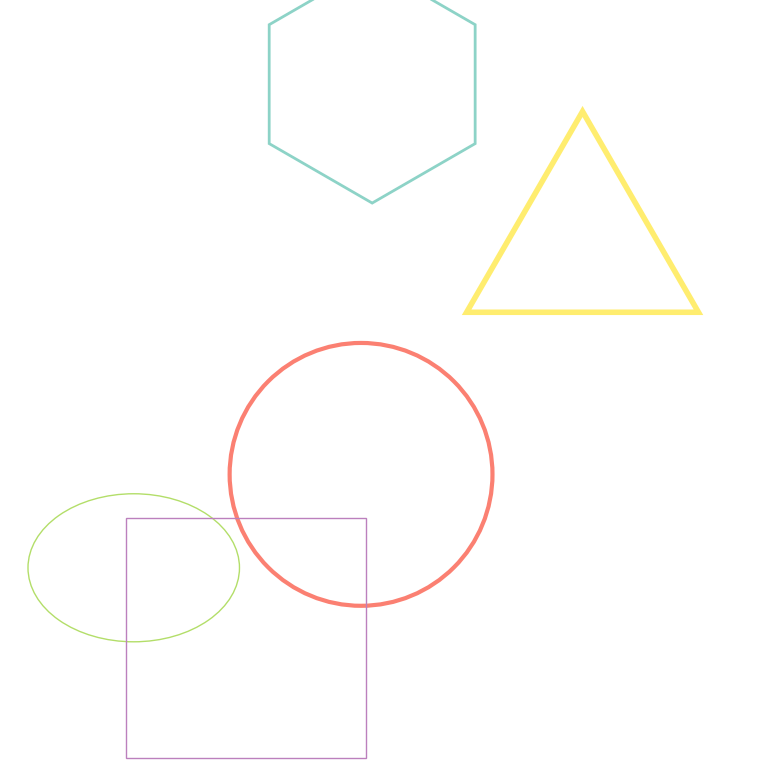[{"shape": "hexagon", "thickness": 1, "radius": 0.77, "center": [0.483, 0.891]}, {"shape": "circle", "thickness": 1.5, "radius": 0.85, "center": [0.469, 0.384]}, {"shape": "oval", "thickness": 0.5, "radius": 0.69, "center": [0.174, 0.263]}, {"shape": "square", "thickness": 0.5, "radius": 0.78, "center": [0.319, 0.171]}, {"shape": "triangle", "thickness": 2, "radius": 0.87, "center": [0.757, 0.681]}]